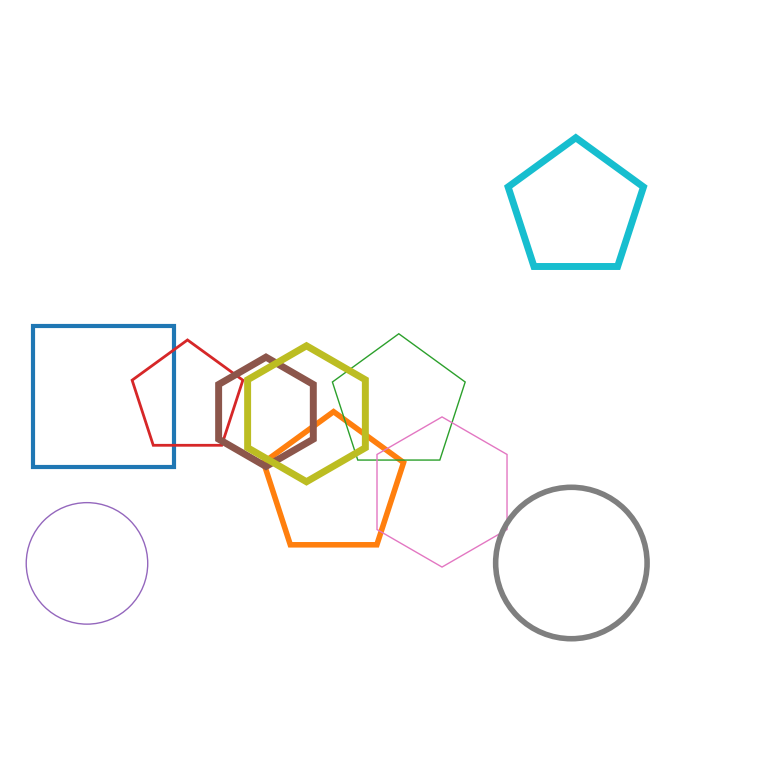[{"shape": "square", "thickness": 1.5, "radius": 0.46, "center": [0.134, 0.486]}, {"shape": "pentagon", "thickness": 2, "radius": 0.48, "center": [0.433, 0.37]}, {"shape": "pentagon", "thickness": 0.5, "radius": 0.45, "center": [0.518, 0.476]}, {"shape": "pentagon", "thickness": 1, "radius": 0.38, "center": [0.243, 0.483]}, {"shape": "circle", "thickness": 0.5, "radius": 0.39, "center": [0.113, 0.268]}, {"shape": "hexagon", "thickness": 2.5, "radius": 0.35, "center": [0.345, 0.465]}, {"shape": "hexagon", "thickness": 0.5, "radius": 0.49, "center": [0.574, 0.361]}, {"shape": "circle", "thickness": 2, "radius": 0.49, "center": [0.742, 0.269]}, {"shape": "hexagon", "thickness": 2.5, "radius": 0.44, "center": [0.398, 0.463]}, {"shape": "pentagon", "thickness": 2.5, "radius": 0.46, "center": [0.748, 0.729]}]